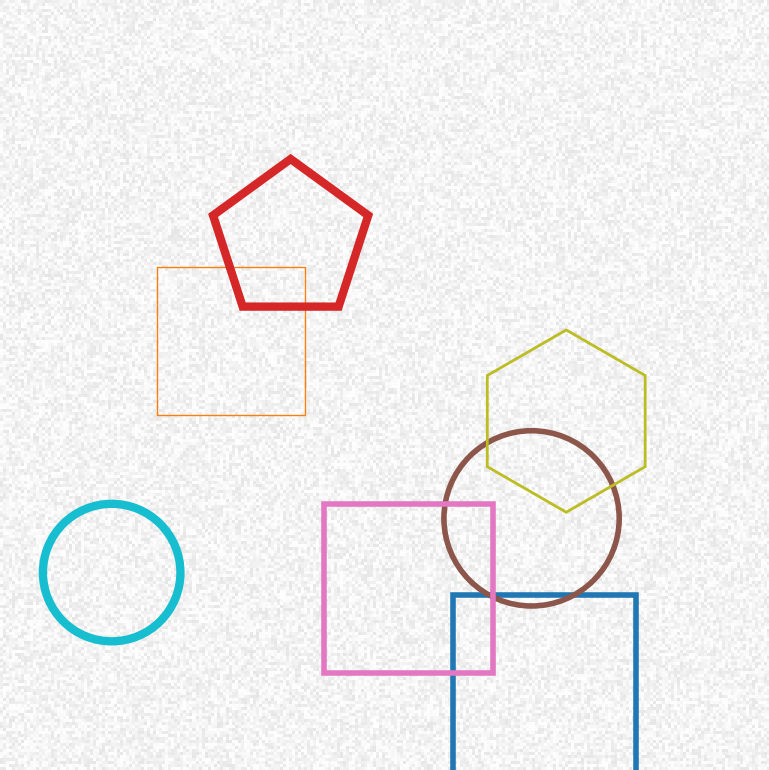[{"shape": "square", "thickness": 2, "radius": 0.59, "center": [0.707, 0.108]}, {"shape": "square", "thickness": 0.5, "radius": 0.48, "center": [0.3, 0.557]}, {"shape": "pentagon", "thickness": 3, "radius": 0.53, "center": [0.377, 0.688]}, {"shape": "circle", "thickness": 2, "radius": 0.57, "center": [0.69, 0.327]}, {"shape": "square", "thickness": 2, "radius": 0.55, "center": [0.53, 0.236]}, {"shape": "hexagon", "thickness": 1, "radius": 0.59, "center": [0.735, 0.453]}, {"shape": "circle", "thickness": 3, "radius": 0.45, "center": [0.145, 0.256]}]